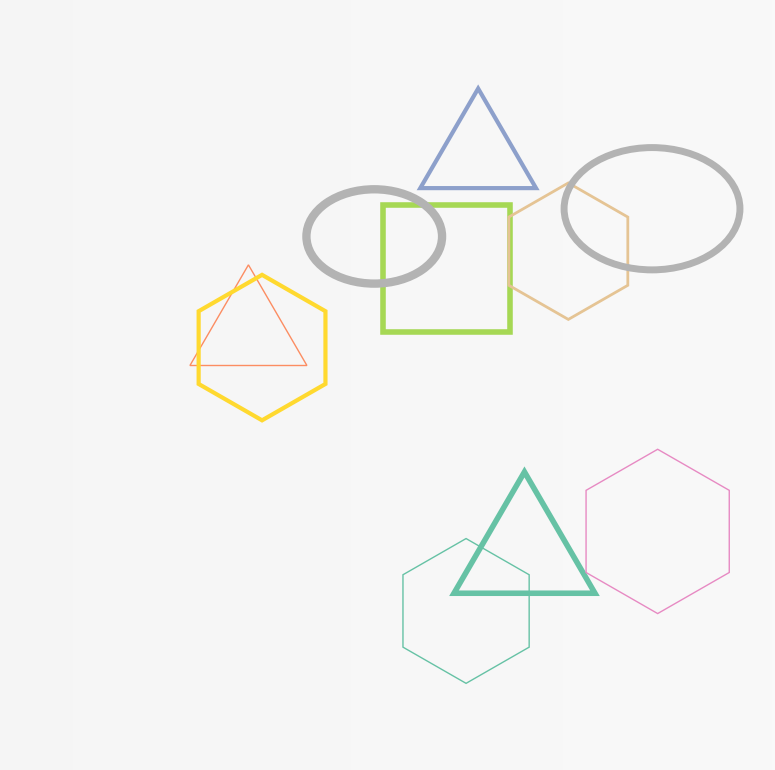[{"shape": "triangle", "thickness": 2, "radius": 0.53, "center": [0.677, 0.282]}, {"shape": "hexagon", "thickness": 0.5, "radius": 0.47, "center": [0.601, 0.207]}, {"shape": "triangle", "thickness": 0.5, "radius": 0.44, "center": [0.321, 0.569]}, {"shape": "triangle", "thickness": 1.5, "radius": 0.43, "center": [0.617, 0.799]}, {"shape": "hexagon", "thickness": 0.5, "radius": 0.53, "center": [0.849, 0.31]}, {"shape": "square", "thickness": 2, "radius": 0.41, "center": [0.576, 0.652]}, {"shape": "hexagon", "thickness": 1.5, "radius": 0.47, "center": [0.338, 0.549]}, {"shape": "hexagon", "thickness": 1, "radius": 0.44, "center": [0.733, 0.674]}, {"shape": "oval", "thickness": 3, "radius": 0.44, "center": [0.483, 0.693]}, {"shape": "oval", "thickness": 2.5, "radius": 0.57, "center": [0.841, 0.729]}]